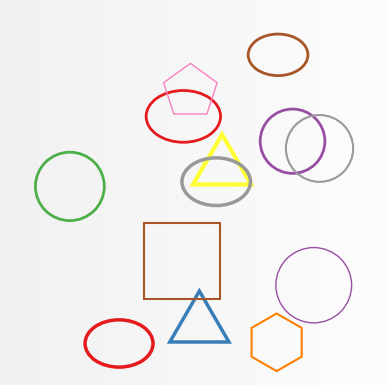[{"shape": "oval", "thickness": 2.5, "radius": 0.44, "center": [0.307, 0.108]}, {"shape": "oval", "thickness": 2, "radius": 0.48, "center": [0.473, 0.698]}, {"shape": "triangle", "thickness": 2.5, "radius": 0.44, "center": [0.514, 0.156]}, {"shape": "circle", "thickness": 2, "radius": 0.44, "center": [0.18, 0.516]}, {"shape": "circle", "thickness": 2, "radius": 0.42, "center": [0.755, 0.633]}, {"shape": "circle", "thickness": 1, "radius": 0.49, "center": [0.81, 0.259]}, {"shape": "hexagon", "thickness": 1.5, "radius": 0.37, "center": [0.714, 0.111]}, {"shape": "triangle", "thickness": 3, "radius": 0.43, "center": [0.573, 0.564]}, {"shape": "square", "thickness": 1.5, "radius": 0.49, "center": [0.47, 0.323]}, {"shape": "oval", "thickness": 2, "radius": 0.39, "center": [0.718, 0.858]}, {"shape": "pentagon", "thickness": 1, "radius": 0.36, "center": [0.491, 0.763]}, {"shape": "circle", "thickness": 1.5, "radius": 0.43, "center": [0.825, 0.614]}, {"shape": "oval", "thickness": 2.5, "radius": 0.44, "center": [0.558, 0.528]}]